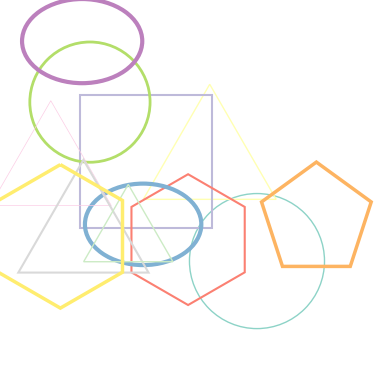[{"shape": "circle", "thickness": 1, "radius": 0.88, "center": [0.667, 0.322]}, {"shape": "triangle", "thickness": 1, "radius": 1.0, "center": [0.545, 0.582]}, {"shape": "square", "thickness": 1.5, "radius": 0.86, "center": [0.379, 0.581]}, {"shape": "hexagon", "thickness": 1.5, "radius": 0.85, "center": [0.489, 0.378]}, {"shape": "oval", "thickness": 3, "radius": 0.76, "center": [0.372, 0.417]}, {"shape": "pentagon", "thickness": 2.5, "radius": 0.75, "center": [0.822, 0.429]}, {"shape": "circle", "thickness": 2, "radius": 0.78, "center": [0.234, 0.735]}, {"shape": "triangle", "thickness": 0.5, "radius": 0.91, "center": [0.132, 0.557]}, {"shape": "triangle", "thickness": 1.5, "radius": 0.98, "center": [0.217, 0.39]}, {"shape": "oval", "thickness": 3, "radius": 0.78, "center": [0.213, 0.893]}, {"shape": "triangle", "thickness": 1, "radius": 0.67, "center": [0.333, 0.387]}, {"shape": "hexagon", "thickness": 2.5, "radius": 0.93, "center": [0.157, 0.386]}]